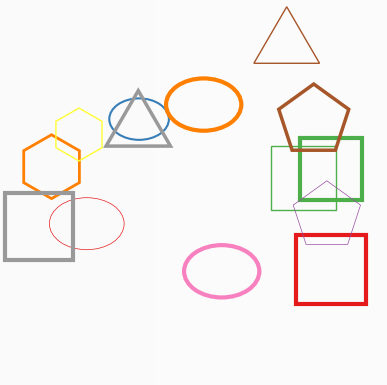[{"shape": "square", "thickness": 3, "radius": 0.45, "center": [0.853, 0.3]}, {"shape": "oval", "thickness": 0.5, "radius": 0.48, "center": [0.224, 0.419]}, {"shape": "oval", "thickness": 1.5, "radius": 0.38, "center": [0.359, 0.691]}, {"shape": "square", "thickness": 1, "radius": 0.42, "center": [0.782, 0.537]}, {"shape": "square", "thickness": 3, "radius": 0.4, "center": [0.854, 0.561]}, {"shape": "pentagon", "thickness": 0.5, "radius": 0.46, "center": [0.844, 0.439]}, {"shape": "oval", "thickness": 3, "radius": 0.49, "center": [0.526, 0.728]}, {"shape": "hexagon", "thickness": 2, "radius": 0.41, "center": [0.133, 0.567]}, {"shape": "hexagon", "thickness": 1, "radius": 0.34, "center": [0.204, 0.651]}, {"shape": "pentagon", "thickness": 2.5, "radius": 0.48, "center": [0.81, 0.687]}, {"shape": "triangle", "thickness": 1, "radius": 0.49, "center": [0.74, 0.885]}, {"shape": "oval", "thickness": 3, "radius": 0.49, "center": [0.572, 0.295]}, {"shape": "triangle", "thickness": 2.5, "radius": 0.48, "center": [0.357, 0.669]}, {"shape": "square", "thickness": 3, "radius": 0.43, "center": [0.1, 0.413]}]